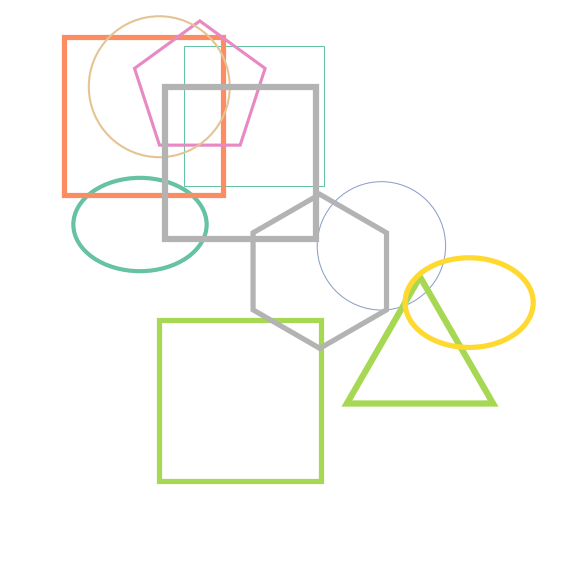[{"shape": "oval", "thickness": 2, "radius": 0.58, "center": [0.242, 0.61]}, {"shape": "square", "thickness": 0.5, "radius": 0.61, "center": [0.44, 0.798]}, {"shape": "square", "thickness": 2.5, "radius": 0.69, "center": [0.249, 0.798]}, {"shape": "circle", "thickness": 0.5, "radius": 0.56, "center": [0.66, 0.573]}, {"shape": "pentagon", "thickness": 1.5, "radius": 0.59, "center": [0.346, 0.844]}, {"shape": "triangle", "thickness": 3, "radius": 0.73, "center": [0.727, 0.374]}, {"shape": "square", "thickness": 2.5, "radius": 0.7, "center": [0.415, 0.305]}, {"shape": "oval", "thickness": 2.5, "radius": 0.55, "center": [0.812, 0.475]}, {"shape": "circle", "thickness": 1, "radius": 0.61, "center": [0.276, 0.849]}, {"shape": "square", "thickness": 3, "radius": 0.65, "center": [0.416, 0.717]}, {"shape": "hexagon", "thickness": 2.5, "radius": 0.67, "center": [0.554, 0.529]}]